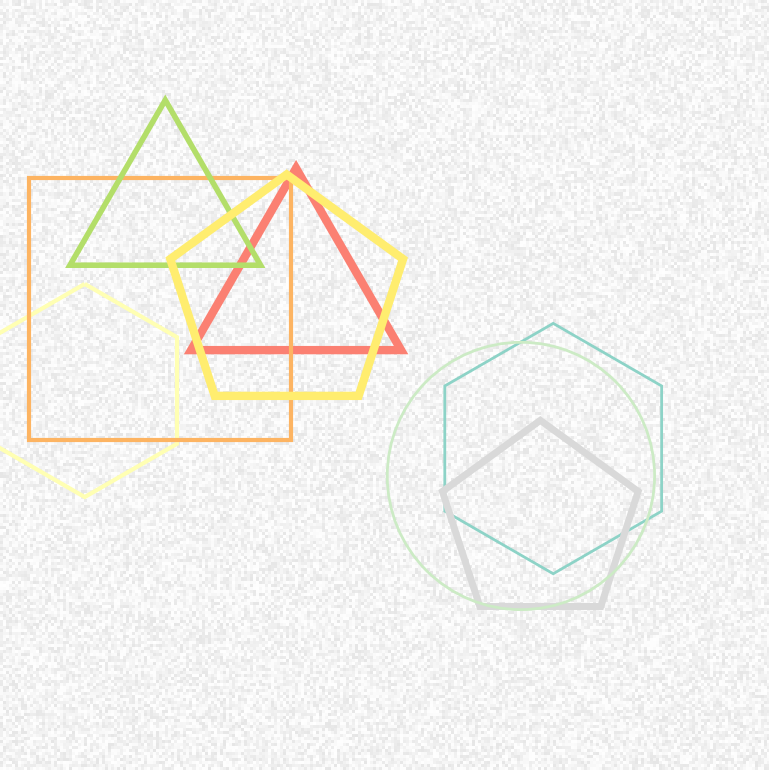[{"shape": "hexagon", "thickness": 1, "radius": 0.81, "center": [0.718, 0.417]}, {"shape": "hexagon", "thickness": 1.5, "radius": 0.69, "center": [0.11, 0.493]}, {"shape": "triangle", "thickness": 3, "radius": 0.79, "center": [0.385, 0.624]}, {"shape": "square", "thickness": 1.5, "radius": 0.85, "center": [0.208, 0.599]}, {"shape": "triangle", "thickness": 2, "radius": 0.71, "center": [0.215, 0.727]}, {"shape": "pentagon", "thickness": 2.5, "radius": 0.67, "center": [0.702, 0.32]}, {"shape": "circle", "thickness": 1, "radius": 0.87, "center": [0.677, 0.382]}, {"shape": "pentagon", "thickness": 3, "radius": 0.79, "center": [0.372, 0.614]}]